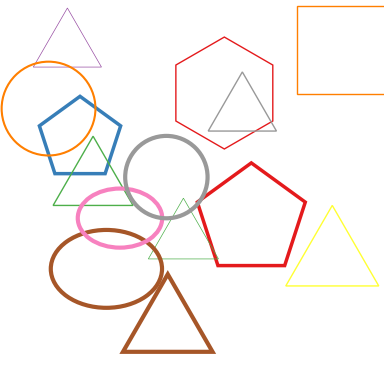[{"shape": "pentagon", "thickness": 2.5, "radius": 0.74, "center": [0.653, 0.429]}, {"shape": "hexagon", "thickness": 1, "radius": 0.73, "center": [0.583, 0.758]}, {"shape": "pentagon", "thickness": 2.5, "radius": 0.55, "center": [0.208, 0.639]}, {"shape": "triangle", "thickness": 0.5, "radius": 0.53, "center": [0.476, 0.38]}, {"shape": "triangle", "thickness": 1, "radius": 0.6, "center": [0.242, 0.526]}, {"shape": "triangle", "thickness": 0.5, "radius": 0.51, "center": [0.175, 0.877]}, {"shape": "circle", "thickness": 1.5, "radius": 0.61, "center": [0.126, 0.718]}, {"shape": "square", "thickness": 1, "radius": 0.57, "center": [0.886, 0.869]}, {"shape": "triangle", "thickness": 1, "radius": 0.7, "center": [0.863, 0.327]}, {"shape": "triangle", "thickness": 3, "radius": 0.67, "center": [0.436, 0.153]}, {"shape": "oval", "thickness": 3, "radius": 0.72, "center": [0.276, 0.302]}, {"shape": "oval", "thickness": 3, "radius": 0.55, "center": [0.312, 0.434]}, {"shape": "triangle", "thickness": 1, "radius": 0.51, "center": [0.629, 0.711]}, {"shape": "circle", "thickness": 3, "radius": 0.53, "center": [0.432, 0.54]}]